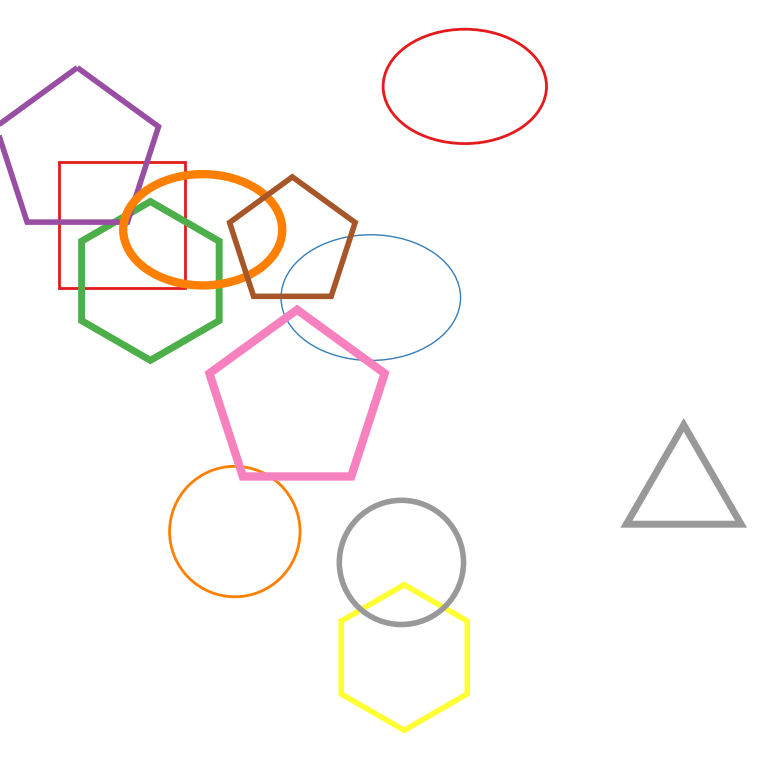[{"shape": "oval", "thickness": 1, "radius": 0.53, "center": [0.604, 0.888]}, {"shape": "square", "thickness": 1, "radius": 0.41, "center": [0.159, 0.708]}, {"shape": "oval", "thickness": 0.5, "radius": 0.58, "center": [0.482, 0.614]}, {"shape": "hexagon", "thickness": 2.5, "radius": 0.52, "center": [0.195, 0.635]}, {"shape": "pentagon", "thickness": 2, "radius": 0.55, "center": [0.1, 0.801]}, {"shape": "circle", "thickness": 1, "radius": 0.42, "center": [0.305, 0.31]}, {"shape": "oval", "thickness": 3, "radius": 0.52, "center": [0.263, 0.702]}, {"shape": "hexagon", "thickness": 2, "radius": 0.47, "center": [0.525, 0.146]}, {"shape": "pentagon", "thickness": 2, "radius": 0.43, "center": [0.38, 0.684]}, {"shape": "pentagon", "thickness": 3, "radius": 0.6, "center": [0.386, 0.478]}, {"shape": "circle", "thickness": 2, "radius": 0.4, "center": [0.521, 0.27]}, {"shape": "triangle", "thickness": 2.5, "radius": 0.43, "center": [0.888, 0.362]}]